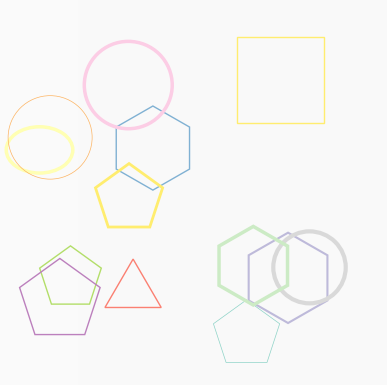[{"shape": "pentagon", "thickness": 0.5, "radius": 0.45, "center": [0.636, 0.131]}, {"shape": "oval", "thickness": 2.5, "radius": 0.43, "center": [0.102, 0.611]}, {"shape": "hexagon", "thickness": 1.5, "radius": 0.59, "center": [0.743, 0.278]}, {"shape": "triangle", "thickness": 1, "radius": 0.42, "center": [0.343, 0.243]}, {"shape": "hexagon", "thickness": 1, "radius": 0.55, "center": [0.395, 0.615]}, {"shape": "circle", "thickness": 0.5, "radius": 0.54, "center": [0.129, 0.643]}, {"shape": "pentagon", "thickness": 1, "radius": 0.42, "center": [0.182, 0.278]}, {"shape": "circle", "thickness": 2.5, "radius": 0.57, "center": [0.331, 0.779]}, {"shape": "circle", "thickness": 3, "radius": 0.47, "center": [0.799, 0.306]}, {"shape": "pentagon", "thickness": 1, "radius": 0.55, "center": [0.154, 0.219]}, {"shape": "hexagon", "thickness": 2.5, "radius": 0.51, "center": [0.654, 0.31]}, {"shape": "square", "thickness": 1, "radius": 0.56, "center": [0.724, 0.792]}, {"shape": "pentagon", "thickness": 2, "radius": 0.46, "center": [0.333, 0.484]}]